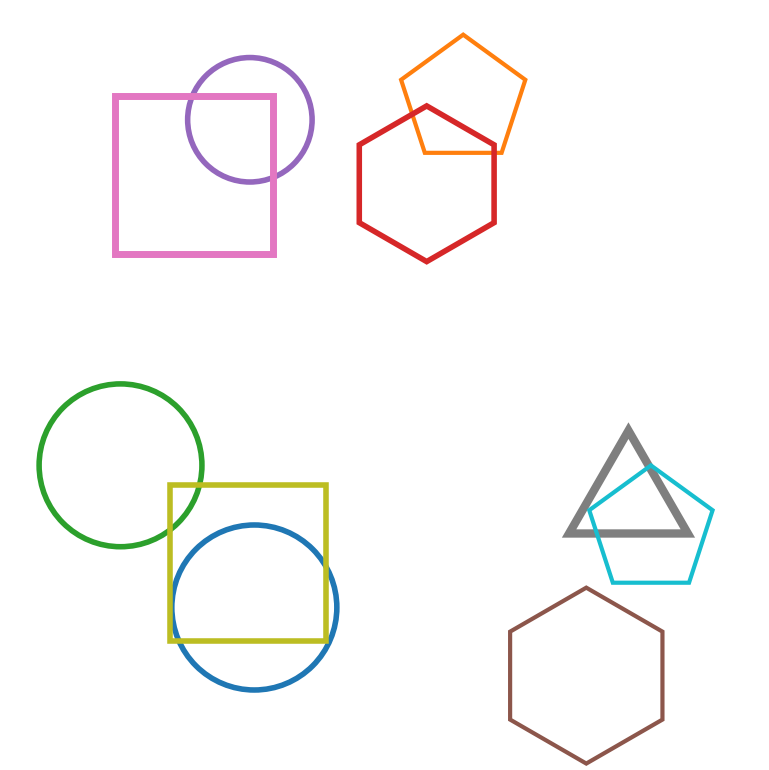[{"shape": "circle", "thickness": 2, "radius": 0.54, "center": [0.33, 0.211]}, {"shape": "pentagon", "thickness": 1.5, "radius": 0.42, "center": [0.602, 0.87]}, {"shape": "circle", "thickness": 2, "radius": 0.53, "center": [0.157, 0.396]}, {"shape": "hexagon", "thickness": 2, "radius": 0.51, "center": [0.554, 0.761]}, {"shape": "circle", "thickness": 2, "radius": 0.4, "center": [0.325, 0.844]}, {"shape": "hexagon", "thickness": 1.5, "radius": 0.57, "center": [0.761, 0.123]}, {"shape": "square", "thickness": 2.5, "radius": 0.51, "center": [0.252, 0.772]}, {"shape": "triangle", "thickness": 3, "radius": 0.45, "center": [0.816, 0.352]}, {"shape": "square", "thickness": 2, "radius": 0.51, "center": [0.322, 0.269]}, {"shape": "pentagon", "thickness": 1.5, "radius": 0.42, "center": [0.845, 0.311]}]